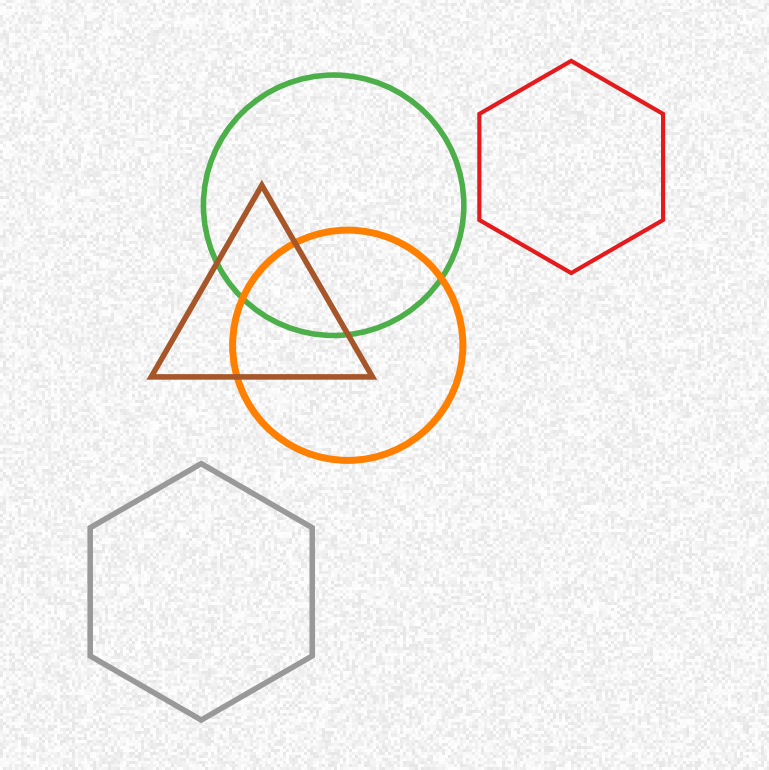[{"shape": "hexagon", "thickness": 1.5, "radius": 0.69, "center": [0.742, 0.783]}, {"shape": "circle", "thickness": 2, "radius": 0.85, "center": [0.433, 0.733]}, {"shape": "circle", "thickness": 2.5, "radius": 0.75, "center": [0.452, 0.552]}, {"shape": "triangle", "thickness": 2, "radius": 0.83, "center": [0.34, 0.593]}, {"shape": "hexagon", "thickness": 2, "radius": 0.83, "center": [0.261, 0.231]}]